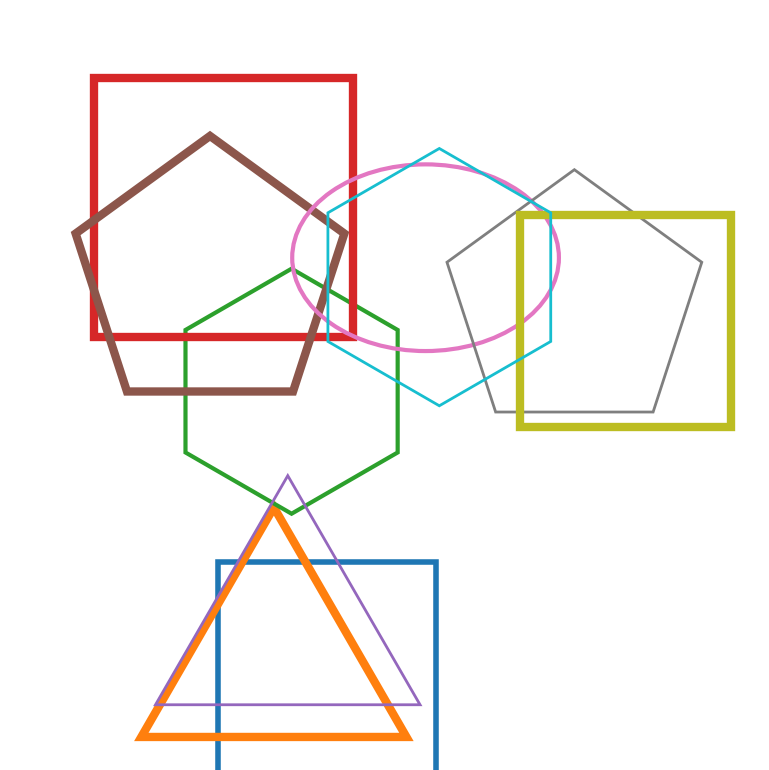[{"shape": "square", "thickness": 2, "radius": 0.71, "center": [0.424, 0.128]}, {"shape": "triangle", "thickness": 3, "radius": 0.99, "center": [0.356, 0.142]}, {"shape": "hexagon", "thickness": 1.5, "radius": 0.8, "center": [0.379, 0.492]}, {"shape": "square", "thickness": 3, "radius": 0.84, "center": [0.291, 0.73]}, {"shape": "triangle", "thickness": 1, "radius": 0.99, "center": [0.374, 0.184]}, {"shape": "pentagon", "thickness": 3, "radius": 0.92, "center": [0.273, 0.64]}, {"shape": "oval", "thickness": 1.5, "radius": 0.87, "center": [0.553, 0.665]}, {"shape": "pentagon", "thickness": 1, "radius": 0.87, "center": [0.746, 0.606]}, {"shape": "square", "thickness": 3, "radius": 0.69, "center": [0.813, 0.583]}, {"shape": "hexagon", "thickness": 1, "radius": 0.84, "center": [0.571, 0.64]}]